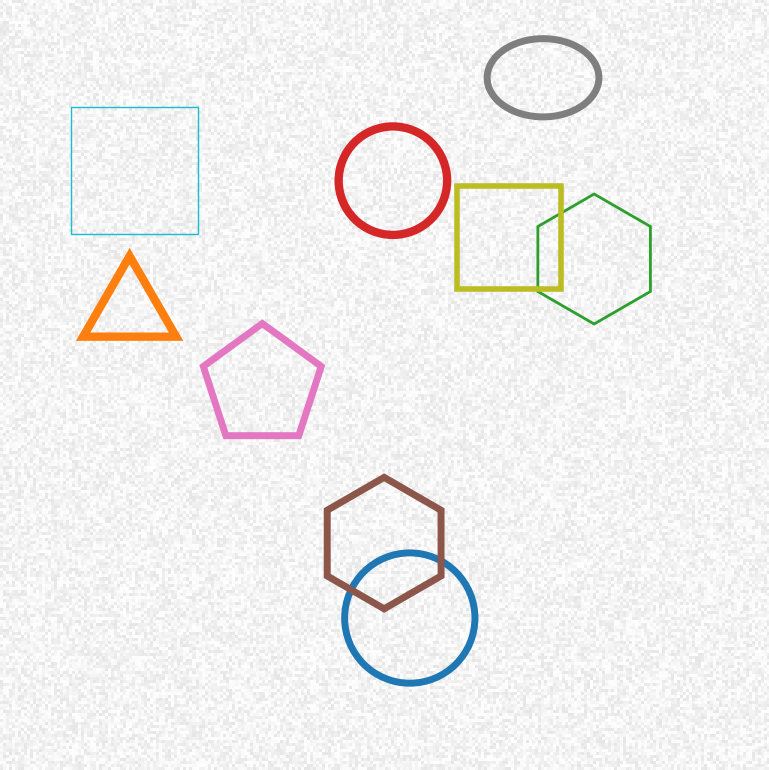[{"shape": "circle", "thickness": 2.5, "radius": 0.42, "center": [0.532, 0.197]}, {"shape": "triangle", "thickness": 3, "radius": 0.35, "center": [0.168, 0.598]}, {"shape": "hexagon", "thickness": 1, "radius": 0.42, "center": [0.772, 0.664]}, {"shape": "circle", "thickness": 3, "radius": 0.35, "center": [0.51, 0.765]}, {"shape": "hexagon", "thickness": 2.5, "radius": 0.43, "center": [0.499, 0.295]}, {"shape": "pentagon", "thickness": 2.5, "radius": 0.4, "center": [0.341, 0.499]}, {"shape": "oval", "thickness": 2.5, "radius": 0.36, "center": [0.705, 0.899]}, {"shape": "square", "thickness": 2, "radius": 0.34, "center": [0.661, 0.692]}, {"shape": "square", "thickness": 0.5, "radius": 0.41, "center": [0.175, 0.778]}]